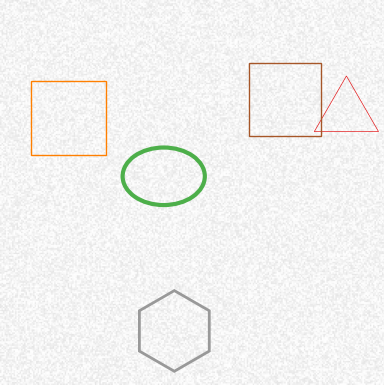[{"shape": "triangle", "thickness": 0.5, "radius": 0.48, "center": [0.9, 0.706]}, {"shape": "oval", "thickness": 3, "radius": 0.53, "center": [0.425, 0.542]}, {"shape": "square", "thickness": 1, "radius": 0.48, "center": [0.178, 0.693]}, {"shape": "square", "thickness": 1, "radius": 0.47, "center": [0.74, 0.741]}, {"shape": "hexagon", "thickness": 2, "radius": 0.52, "center": [0.453, 0.14]}]